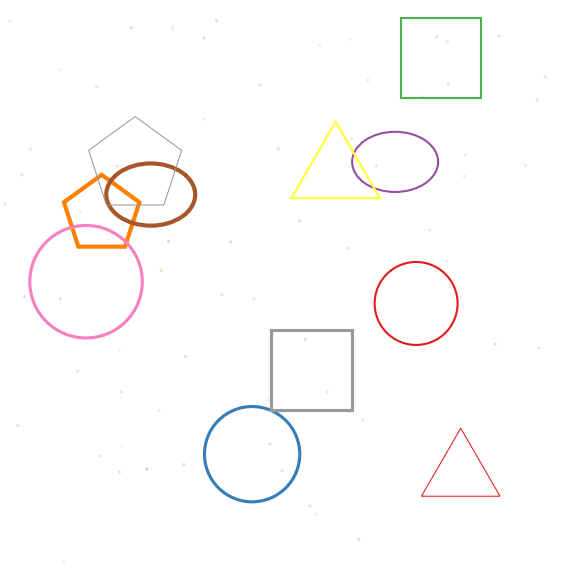[{"shape": "triangle", "thickness": 0.5, "radius": 0.39, "center": [0.798, 0.179]}, {"shape": "circle", "thickness": 1, "radius": 0.36, "center": [0.721, 0.474]}, {"shape": "circle", "thickness": 1.5, "radius": 0.41, "center": [0.437, 0.213]}, {"shape": "square", "thickness": 1, "radius": 0.34, "center": [0.764, 0.898]}, {"shape": "oval", "thickness": 1, "radius": 0.37, "center": [0.684, 0.719]}, {"shape": "pentagon", "thickness": 2, "radius": 0.34, "center": [0.176, 0.628]}, {"shape": "triangle", "thickness": 1, "radius": 0.44, "center": [0.581, 0.7]}, {"shape": "oval", "thickness": 2, "radius": 0.38, "center": [0.261, 0.662]}, {"shape": "circle", "thickness": 1.5, "radius": 0.49, "center": [0.149, 0.511]}, {"shape": "square", "thickness": 1.5, "radius": 0.35, "center": [0.539, 0.359]}, {"shape": "pentagon", "thickness": 0.5, "radius": 0.42, "center": [0.234, 0.713]}]